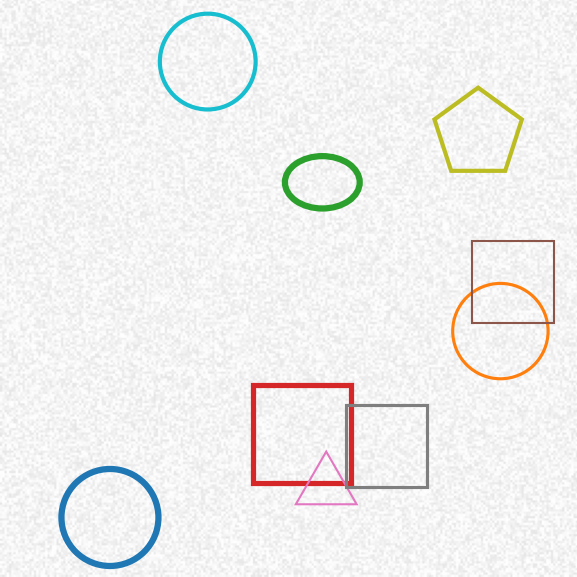[{"shape": "circle", "thickness": 3, "radius": 0.42, "center": [0.19, 0.103]}, {"shape": "circle", "thickness": 1.5, "radius": 0.41, "center": [0.866, 0.426]}, {"shape": "oval", "thickness": 3, "radius": 0.32, "center": [0.558, 0.683]}, {"shape": "square", "thickness": 2.5, "radius": 0.42, "center": [0.523, 0.248]}, {"shape": "square", "thickness": 1, "radius": 0.35, "center": [0.888, 0.511]}, {"shape": "triangle", "thickness": 1, "radius": 0.3, "center": [0.565, 0.156]}, {"shape": "square", "thickness": 1.5, "radius": 0.35, "center": [0.669, 0.227]}, {"shape": "pentagon", "thickness": 2, "radius": 0.4, "center": [0.828, 0.768]}, {"shape": "circle", "thickness": 2, "radius": 0.41, "center": [0.36, 0.893]}]